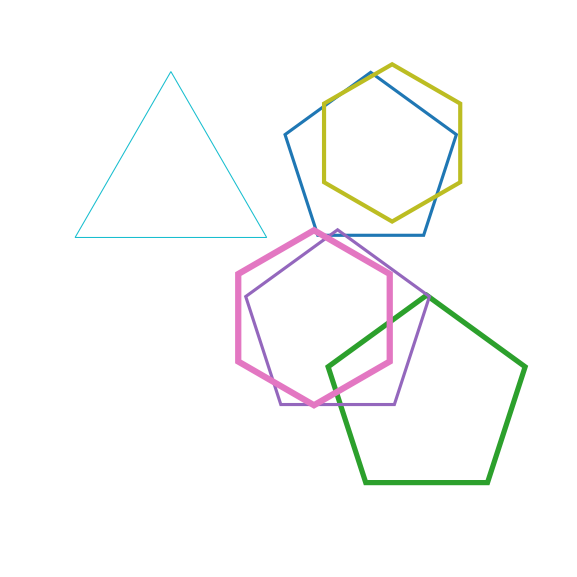[{"shape": "pentagon", "thickness": 1.5, "radius": 0.78, "center": [0.642, 0.718]}, {"shape": "pentagon", "thickness": 2.5, "radius": 0.9, "center": [0.739, 0.309]}, {"shape": "pentagon", "thickness": 1.5, "radius": 0.84, "center": [0.585, 0.434]}, {"shape": "hexagon", "thickness": 3, "radius": 0.76, "center": [0.544, 0.449]}, {"shape": "hexagon", "thickness": 2, "radius": 0.68, "center": [0.679, 0.752]}, {"shape": "triangle", "thickness": 0.5, "radius": 0.96, "center": [0.296, 0.684]}]